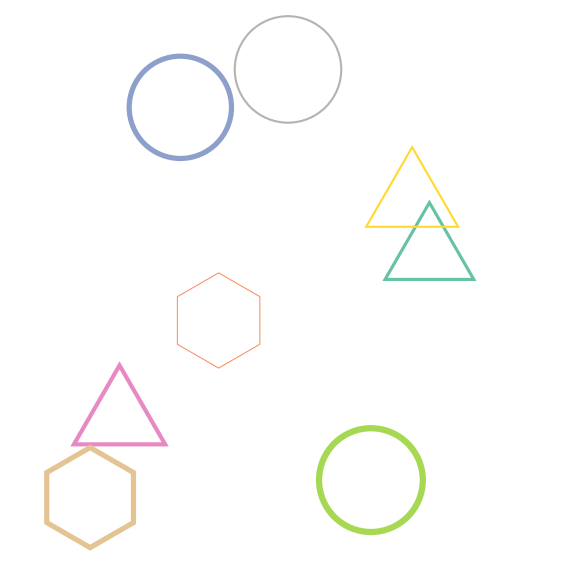[{"shape": "triangle", "thickness": 1.5, "radius": 0.44, "center": [0.744, 0.56]}, {"shape": "hexagon", "thickness": 0.5, "radius": 0.41, "center": [0.379, 0.444]}, {"shape": "circle", "thickness": 2.5, "radius": 0.44, "center": [0.312, 0.813]}, {"shape": "triangle", "thickness": 2, "radius": 0.46, "center": [0.207, 0.275]}, {"shape": "circle", "thickness": 3, "radius": 0.45, "center": [0.642, 0.168]}, {"shape": "triangle", "thickness": 1, "radius": 0.46, "center": [0.714, 0.652]}, {"shape": "hexagon", "thickness": 2.5, "radius": 0.43, "center": [0.156, 0.138]}, {"shape": "circle", "thickness": 1, "radius": 0.46, "center": [0.499, 0.879]}]